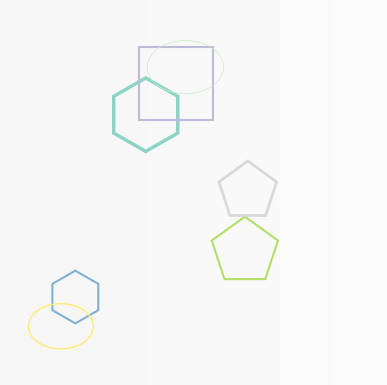[{"shape": "hexagon", "thickness": 2.5, "radius": 0.48, "center": [0.376, 0.702]}, {"shape": "square", "thickness": 1.5, "radius": 0.48, "center": [0.455, 0.783]}, {"shape": "hexagon", "thickness": 1.5, "radius": 0.34, "center": [0.194, 0.228]}, {"shape": "pentagon", "thickness": 1.5, "radius": 0.45, "center": [0.632, 0.348]}, {"shape": "pentagon", "thickness": 2, "radius": 0.39, "center": [0.639, 0.504]}, {"shape": "oval", "thickness": 0.5, "radius": 0.49, "center": [0.478, 0.826]}, {"shape": "oval", "thickness": 1, "radius": 0.42, "center": [0.157, 0.152]}]